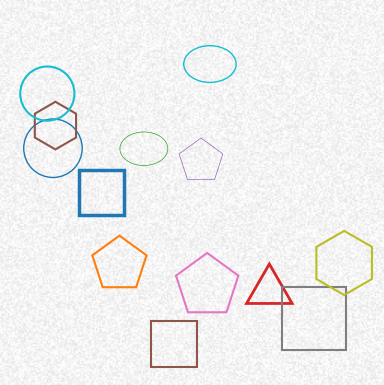[{"shape": "square", "thickness": 2.5, "radius": 0.29, "center": [0.264, 0.5]}, {"shape": "circle", "thickness": 1, "radius": 0.38, "center": [0.138, 0.615]}, {"shape": "pentagon", "thickness": 1.5, "radius": 0.37, "center": [0.31, 0.314]}, {"shape": "oval", "thickness": 0.5, "radius": 0.31, "center": [0.374, 0.614]}, {"shape": "triangle", "thickness": 2, "radius": 0.34, "center": [0.7, 0.246]}, {"shape": "pentagon", "thickness": 0.5, "radius": 0.3, "center": [0.522, 0.582]}, {"shape": "hexagon", "thickness": 1.5, "radius": 0.31, "center": [0.144, 0.674]}, {"shape": "square", "thickness": 1.5, "radius": 0.3, "center": [0.451, 0.106]}, {"shape": "pentagon", "thickness": 1.5, "radius": 0.43, "center": [0.538, 0.258]}, {"shape": "square", "thickness": 1.5, "radius": 0.41, "center": [0.815, 0.173]}, {"shape": "hexagon", "thickness": 1.5, "radius": 0.42, "center": [0.894, 0.317]}, {"shape": "circle", "thickness": 1.5, "radius": 0.35, "center": [0.123, 0.757]}, {"shape": "oval", "thickness": 1, "radius": 0.34, "center": [0.545, 0.834]}]